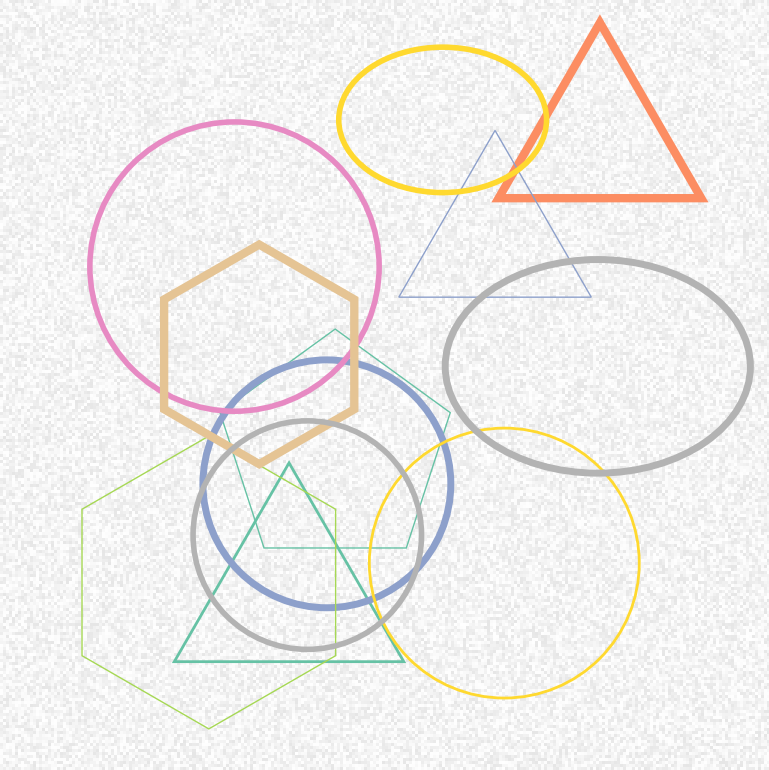[{"shape": "triangle", "thickness": 1, "radius": 0.86, "center": [0.375, 0.227]}, {"shape": "pentagon", "thickness": 0.5, "radius": 0.79, "center": [0.435, 0.415]}, {"shape": "triangle", "thickness": 3, "radius": 0.76, "center": [0.779, 0.819]}, {"shape": "circle", "thickness": 2.5, "radius": 0.8, "center": [0.425, 0.372]}, {"shape": "triangle", "thickness": 0.5, "radius": 0.72, "center": [0.643, 0.686]}, {"shape": "circle", "thickness": 2, "radius": 0.94, "center": [0.305, 0.654]}, {"shape": "hexagon", "thickness": 0.5, "radius": 0.95, "center": [0.271, 0.244]}, {"shape": "oval", "thickness": 2, "radius": 0.67, "center": [0.575, 0.844]}, {"shape": "circle", "thickness": 1, "radius": 0.88, "center": [0.655, 0.269]}, {"shape": "hexagon", "thickness": 3, "radius": 0.71, "center": [0.337, 0.54]}, {"shape": "oval", "thickness": 2.5, "radius": 0.99, "center": [0.776, 0.524]}, {"shape": "circle", "thickness": 2, "radius": 0.74, "center": [0.399, 0.305]}]